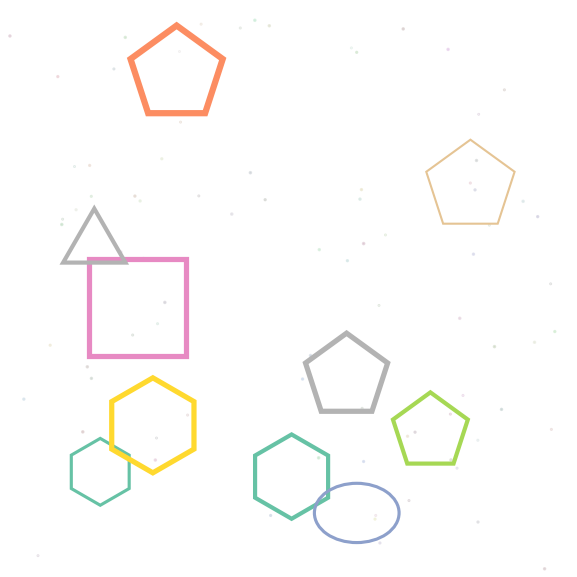[{"shape": "hexagon", "thickness": 2, "radius": 0.37, "center": [0.505, 0.174]}, {"shape": "hexagon", "thickness": 1.5, "radius": 0.29, "center": [0.174, 0.182]}, {"shape": "pentagon", "thickness": 3, "radius": 0.42, "center": [0.306, 0.871]}, {"shape": "oval", "thickness": 1.5, "radius": 0.37, "center": [0.618, 0.111]}, {"shape": "square", "thickness": 2.5, "radius": 0.42, "center": [0.238, 0.467]}, {"shape": "pentagon", "thickness": 2, "radius": 0.34, "center": [0.745, 0.252]}, {"shape": "hexagon", "thickness": 2.5, "radius": 0.41, "center": [0.265, 0.263]}, {"shape": "pentagon", "thickness": 1, "radius": 0.4, "center": [0.815, 0.677]}, {"shape": "pentagon", "thickness": 2.5, "radius": 0.37, "center": [0.6, 0.347]}, {"shape": "triangle", "thickness": 2, "radius": 0.31, "center": [0.163, 0.576]}]